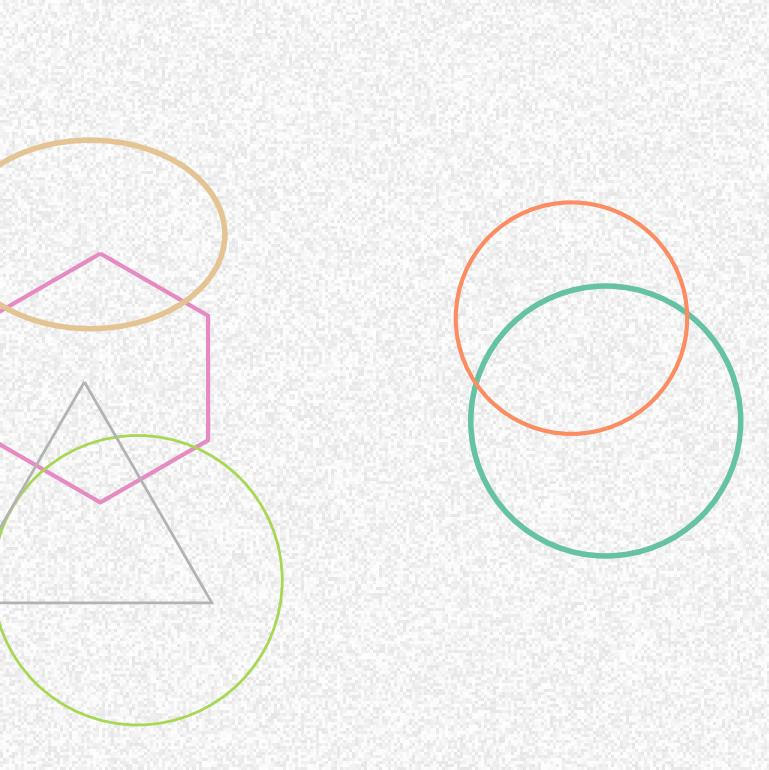[{"shape": "circle", "thickness": 2, "radius": 0.88, "center": [0.787, 0.453]}, {"shape": "circle", "thickness": 1.5, "radius": 0.75, "center": [0.742, 0.587]}, {"shape": "hexagon", "thickness": 1.5, "radius": 0.81, "center": [0.13, 0.509]}, {"shape": "circle", "thickness": 1, "radius": 0.94, "center": [0.179, 0.246]}, {"shape": "oval", "thickness": 2, "radius": 0.87, "center": [0.117, 0.696]}, {"shape": "triangle", "thickness": 1, "radius": 0.96, "center": [0.11, 0.313]}]